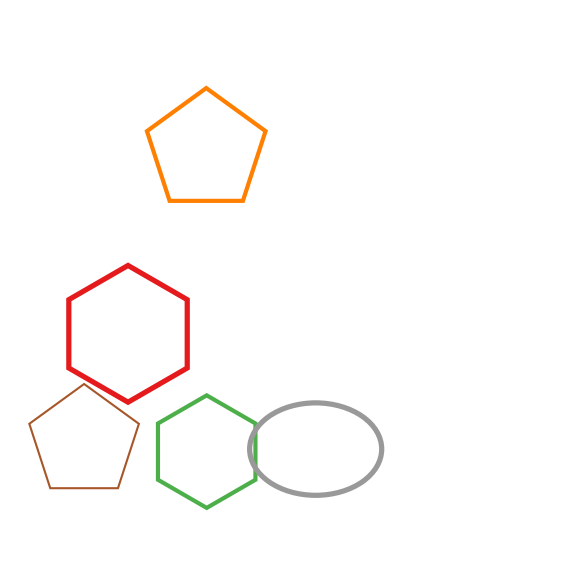[{"shape": "hexagon", "thickness": 2.5, "radius": 0.59, "center": [0.222, 0.421]}, {"shape": "hexagon", "thickness": 2, "radius": 0.49, "center": [0.358, 0.217]}, {"shape": "pentagon", "thickness": 2, "radius": 0.54, "center": [0.357, 0.739]}, {"shape": "pentagon", "thickness": 1, "radius": 0.5, "center": [0.146, 0.234]}, {"shape": "oval", "thickness": 2.5, "radius": 0.57, "center": [0.547, 0.221]}]